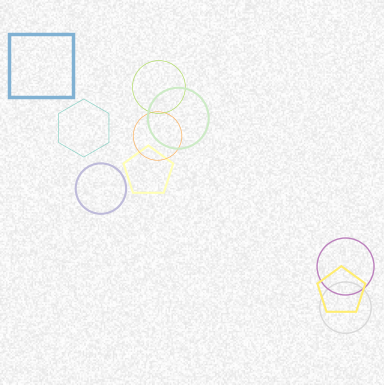[{"shape": "hexagon", "thickness": 0.5, "radius": 0.38, "center": [0.218, 0.667]}, {"shape": "pentagon", "thickness": 1.5, "radius": 0.34, "center": [0.385, 0.554]}, {"shape": "circle", "thickness": 1.5, "radius": 0.33, "center": [0.262, 0.51]}, {"shape": "square", "thickness": 2.5, "radius": 0.41, "center": [0.107, 0.83]}, {"shape": "circle", "thickness": 0.5, "radius": 0.32, "center": [0.409, 0.647]}, {"shape": "circle", "thickness": 0.5, "radius": 0.34, "center": [0.413, 0.774]}, {"shape": "circle", "thickness": 1, "radius": 0.33, "center": [0.897, 0.201]}, {"shape": "circle", "thickness": 1, "radius": 0.37, "center": [0.898, 0.308]}, {"shape": "circle", "thickness": 1.5, "radius": 0.4, "center": [0.463, 0.693]}, {"shape": "pentagon", "thickness": 1.5, "radius": 0.33, "center": [0.887, 0.243]}]